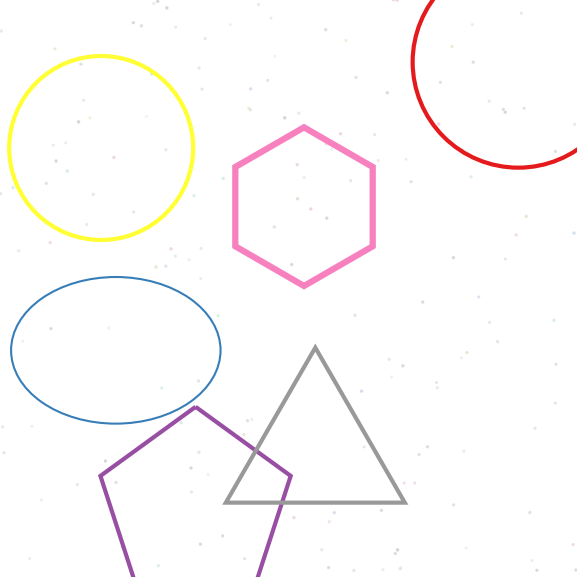[{"shape": "circle", "thickness": 2, "radius": 0.91, "center": [0.897, 0.892]}, {"shape": "oval", "thickness": 1, "radius": 0.91, "center": [0.201, 0.393]}, {"shape": "pentagon", "thickness": 2, "radius": 0.87, "center": [0.339, 0.121]}, {"shape": "circle", "thickness": 2, "radius": 0.8, "center": [0.175, 0.743]}, {"shape": "hexagon", "thickness": 3, "radius": 0.69, "center": [0.526, 0.641]}, {"shape": "triangle", "thickness": 2, "radius": 0.89, "center": [0.546, 0.218]}]